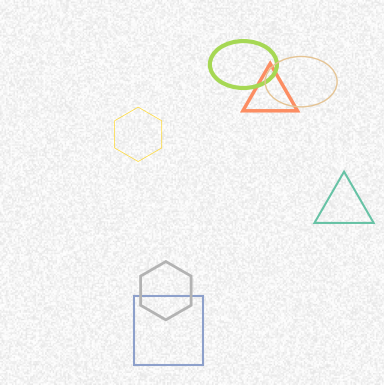[{"shape": "triangle", "thickness": 1.5, "radius": 0.44, "center": [0.894, 0.465]}, {"shape": "triangle", "thickness": 2.5, "radius": 0.41, "center": [0.702, 0.753]}, {"shape": "square", "thickness": 1.5, "radius": 0.45, "center": [0.438, 0.143]}, {"shape": "oval", "thickness": 3, "radius": 0.44, "center": [0.632, 0.832]}, {"shape": "hexagon", "thickness": 0.5, "radius": 0.35, "center": [0.359, 0.651]}, {"shape": "oval", "thickness": 1, "radius": 0.47, "center": [0.782, 0.788]}, {"shape": "hexagon", "thickness": 2, "radius": 0.38, "center": [0.431, 0.245]}]